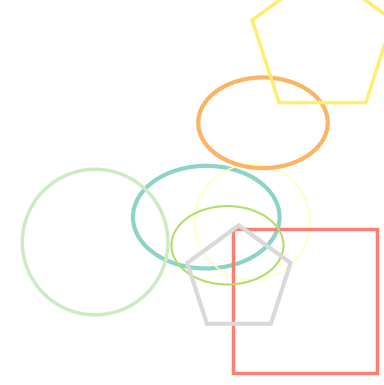[{"shape": "oval", "thickness": 3, "radius": 0.95, "center": [0.536, 0.436]}, {"shape": "circle", "thickness": 1, "radius": 0.75, "center": [0.655, 0.423]}, {"shape": "square", "thickness": 2.5, "radius": 0.94, "center": [0.792, 0.219]}, {"shape": "oval", "thickness": 3, "radius": 0.84, "center": [0.683, 0.681]}, {"shape": "oval", "thickness": 1.5, "radius": 0.73, "center": [0.591, 0.363]}, {"shape": "pentagon", "thickness": 3, "radius": 0.71, "center": [0.62, 0.273]}, {"shape": "circle", "thickness": 2.5, "radius": 0.95, "center": [0.247, 0.371]}, {"shape": "pentagon", "thickness": 2.5, "radius": 0.96, "center": [0.838, 0.889]}]